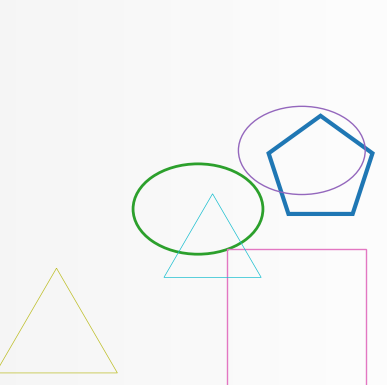[{"shape": "pentagon", "thickness": 3, "radius": 0.7, "center": [0.827, 0.558]}, {"shape": "oval", "thickness": 2, "radius": 0.84, "center": [0.511, 0.457]}, {"shape": "oval", "thickness": 1, "radius": 0.82, "center": [0.779, 0.609]}, {"shape": "square", "thickness": 1, "radius": 0.9, "center": [0.764, 0.174]}, {"shape": "triangle", "thickness": 0.5, "radius": 0.91, "center": [0.146, 0.122]}, {"shape": "triangle", "thickness": 0.5, "radius": 0.72, "center": [0.549, 0.352]}]